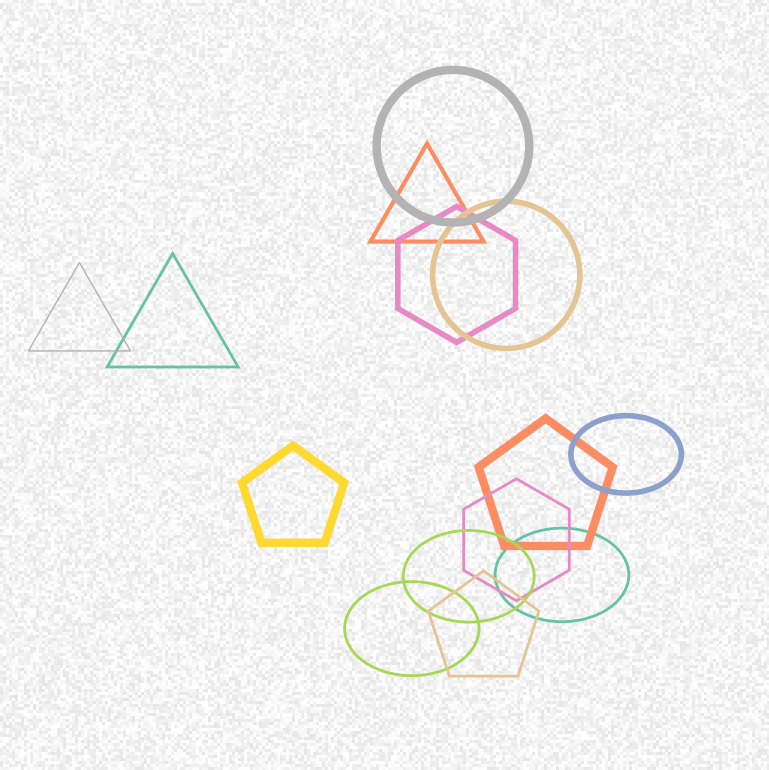[{"shape": "triangle", "thickness": 1, "radius": 0.49, "center": [0.224, 0.573]}, {"shape": "oval", "thickness": 1, "radius": 0.43, "center": [0.73, 0.253]}, {"shape": "triangle", "thickness": 1.5, "radius": 0.42, "center": [0.555, 0.729]}, {"shape": "pentagon", "thickness": 3, "radius": 0.46, "center": [0.709, 0.365]}, {"shape": "oval", "thickness": 2, "radius": 0.36, "center": [0.813, 0.41]}, {"shape": "hexagon", "thickness": 2, "radius": 0.44, "center": [0.593, 0.644]}, {"shape": "hexagon", "thickness": 1, "radius": 0.4, "center": [0.671, 0.299]}, {"shape": "oval", "thickness": 1, "radius": 0.43, "center": [0.609, 0.252]}, {"shape": "oval", "thickness": 1, "radius": 0.44, "center": [0.535, 0.184]}, {"shape": "pentagon", "thickness": 3, "radius": 0.35, "center": [0.381, 0.352]}, {"shape": "pentagon", "thickness": 1, "radius": 0.38, "center": [0.628, 0.183]}, {"shape": "circle", "thickness": 2, "radius": 0.48, "center": [0.657, 0.643]}, {"shape": "triangle", "thickness": 0.5, "radius": 0.38, "center": [0.103, 0.582]}, {"shape": "circle", "thickness": 3, "radius": 0.5, "center": [0.588, 0.81]}]